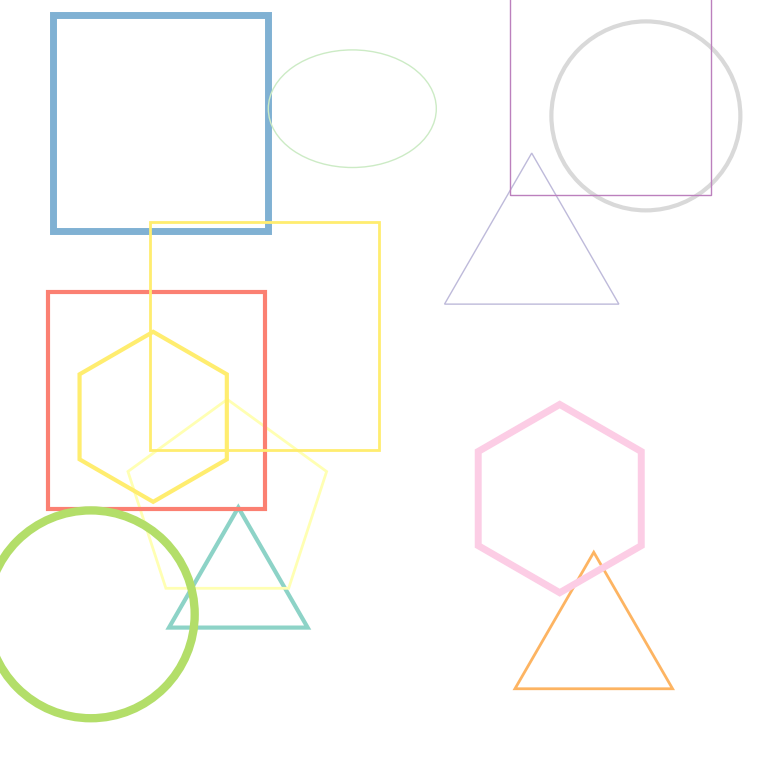[{"shape": "triangle", "thickness": 1.5, "radius": 0.52, "center": [0.31, 0.237]}, {"shape": "pentagon", "thickness": 1, "radius": 0.68, "center": [0.295, 0.346]}, {"shape": "triangle", "thickness": 0.5, "radius": 0.65, "center": [0.691, 0.67]}, {"shape": "square", "thickness": 1.5, "radius": 0.7, "center": [0.203, 0.48]}, {"shape": "square", "thickness": 2.5, "radius": 0.7, "center": [0.208, 0.84]}, {"shape": "triangle", "thickness": 1, "radius": 0.59, "center": [0.771, 0.165]}, {"shape": "circle", "thickness": 3, "radius": 0.67, "center": [0.118, 0.202]}, {"shape": "hexagon", "thickness": 2.5, "radius": 0.61, "center": [0.727, 0.352]}, {"shape": "circle", "thickness": 1.5, "radius": 0.61, "center": [0.839, 0.85]}, {"shape": "square", "thickness": 0.5, "radius": 0.65, "center": [0.793, 0.878]}, {"shape": "oval", "thickness": 0.5, "radius": 0.55, "center": [0.458, 0.859]}, {"shape": "square", "thickness": 1, "radius": 0.74, "center": [0.343, 0.564]}, {"shape": "hexagon", "thickness": 1.5, "radius": 0.55, "center": [0.199, 0.459]}]